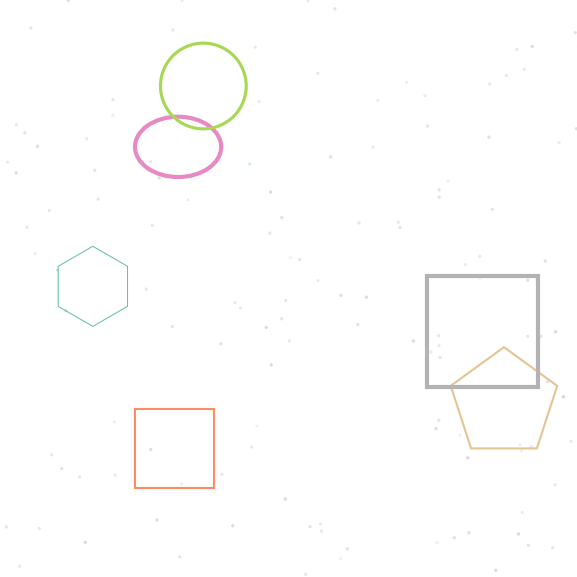[{"shape": "hexagon", "thickness": 0.5, "radius": 0.35, "center": [0.161, 0.503]}, {"shape": "square", "thickness": 1, "radius": 0.34, "center": [0.302, 0.223]}, {"shape": "oval", "thickness": 2, "radius": 0.37, "center": [0.308, 0.745]}, {"shape": "circle", "thickness": 1.5, "radius": 0.37, "center": [0.352, 0.85]}, {"shape": "pentagon", "thickness": 1, "radius": 0.48, "center": [0.873, 0.301]}, {"shape": "square", "thickness": 2, "radius": 0.48, "center": [0.836, 0.425]}]